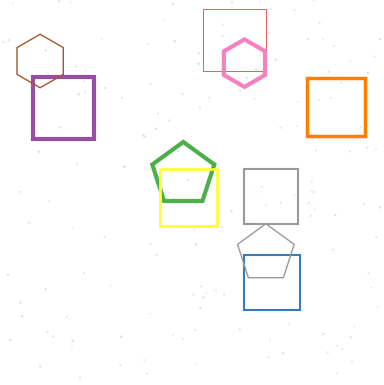[{"shape": "square", "thickness": 0.5, "radius": 0.41, "center": [0.609, 0.896]}, {"shape": "square", "thickness": 1.5, "radius": 0.36, "center": [0.706, 0.267]}, {"shape": "pentagon", "thickness": 3, "radius": 0.42, "center": [0.476, 0.547]}, {"shape": "square", "thickness": 3, "radius": 0.4, "center": [0.164, 0.719]}, {"shape": "square", "thickness": 2.5, "radius": 0.38, "center": [0.873, 0.721]}, {"shape": "square", "thickness": 2, "radius": 0.37, "center": [0.49, 0.486]}, {"shape": "hexagon", "thickness": 1, "radius": 0.35, "center": [0.104, 0.842]}, {"shape": "hexagon", "thickness": 3, "radius": 0.31, "center": [0.635, 0.836]}, {"shape": "square", "thickness": 1.5, "radius": 0.35, "center": [0.705, 0.489]}, {"shape": "pentagon", "thickness": 1, "radius": 0.39, "center": [0.691, 0.341]}]